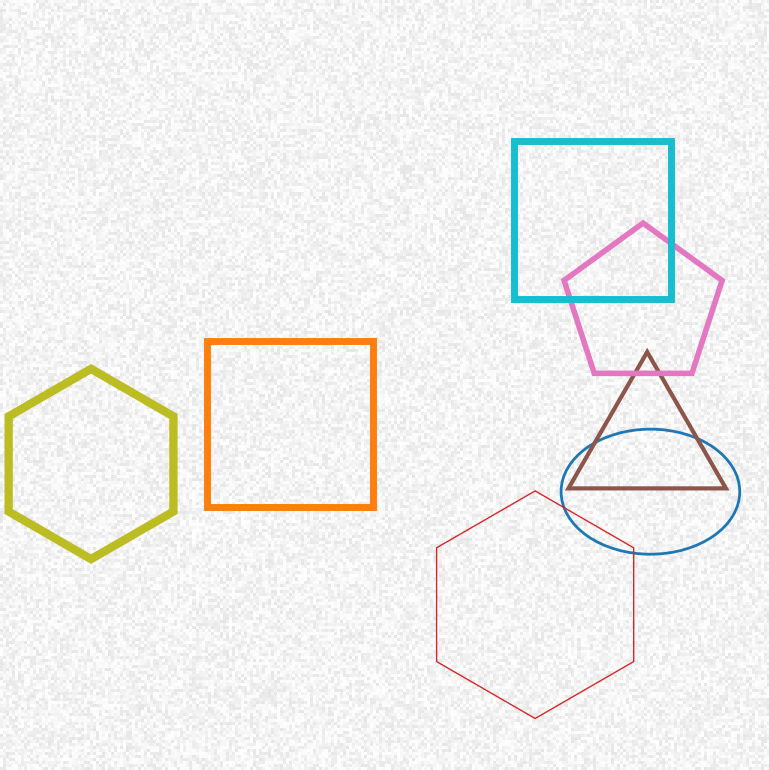[{"shape": "oval", "thickness": 1, "radius": 0.58, "center": [0.845, 0.361]}, {"shape": "square", "thickness": 2.5, "radius": 0.54, "center": [0.377, 0.449]}, {"shape": "hexagon", "thickness": 0.5, "radius": 0.74, "center": [0.695, 0.215]}, {"shape": "triangle", "thickness": 1.5, "radius": 0.59, "center": [0.84, 0.425]}, {"shape": "pentagon", "thickness": 2, "radius": 0.54, "center": [0.835, 0.602]}, {"shape": "hexagon", "thickness": 3, "radius": 0.62, "center": [0.118, 0.397]}, {"shape": "square", "thickness": 2.5, "radius": 0.51, "center": [0.769, 0.714]}]